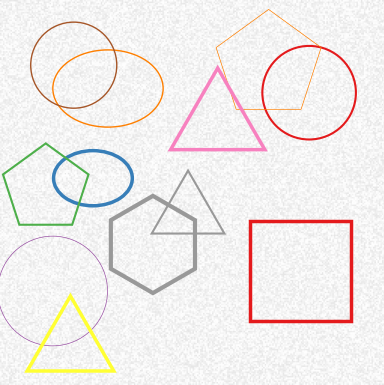[{"shape": "circle", "thickness": 1.5, "radius": 0.61, "center": [0.803, 0.759]}, {"shape": "square", "thickness": 2.5, "radius": 0.65, "center": [0.781, 0.297]}, {"shape": "oval", "thickness": 2.5, "radius": 0.51, "center": [0.241, 0.537]}, {"shape": "pentagon", "thickness": 1.5, "radius": 0.58, "center": [0.119, 0.511]}, {"shape": "circle", "thickness": 0.5, "radius": 0.71, "center": [0.137, 0.244]}, {"shape": "oval", "thickness": 1, "radius": 0.72, "center": [0.28, 0.77]}, {"shape": "pentagon", "thickness": 0.5, "radius": 0.72, "center": [0.698, 0.832]}, {"shape": "triangle", "thickness": 2.5, "radius": 0.65, "center": [0.183, 0.101]}, {"shape": "circle", "thickness": 1, "radius": 0.56, "center": [0.192, 0.831]}, {"shape": "triangle", "thickness": 2.5, "radius": 0.71, "center": [0.565, 0.682]}, {"shape": "triangle", "thickness": 1.5, "radius": 0.54, "center": [0.488, 0.448]}, {"shape": "hexagon", "thickness": 3, "radius": 0.63, "center": [0.397, 0.365]}]